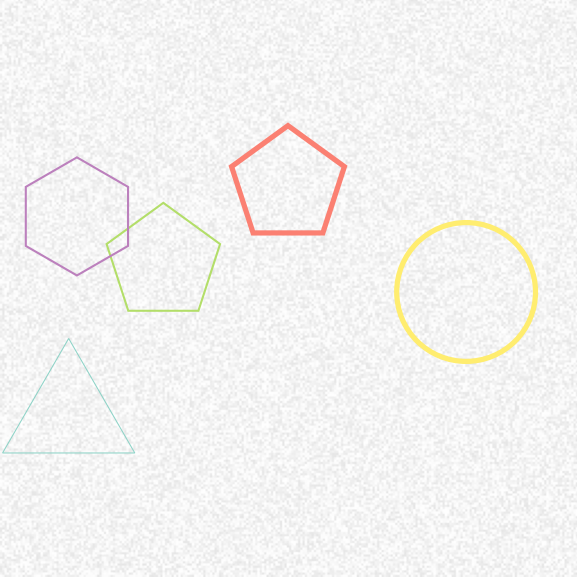[{"shape": "triangle", "thickness": 0.5, "radius": 0.66, "center": [0.119, 0.281]}, {"shape": "pentagon", "thickness": 2.5, "radius": 0.51, "center": [0.499, 0.679]}, {"shape": "pentagon", "thickness": 1, "radius": 0.52, "center": [0.283, 0.545]}, {"shape": "hexagon", "thickness": 1, "radius": 0.51, "center": [0.133, 0.624]}, {"shape": "circle", "thickness": 2.5, "radius": 0.6, "center": [0.807, 0.494]}]